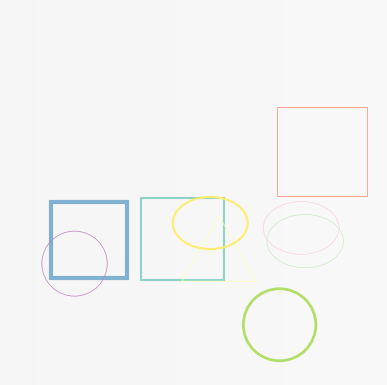[{"shape": "square", "thickness": 1.5, "radius": 0.53, "center": [0.471, 0.379]}, {"shape": "triangle", "thickness": 0.5, "radius": 0.56, "center": [0.566, 0.326]}, {"shape": "square", "thickness": 0.5, "radius": 0.58, "center": [0.831, 0.606]}, {"shape": "square", "thickness": 3, "radius": 0.49, "center": [0.229, 0.376]}, {"shape": "circle", "thickness": 2, "radius": 0.47, "center": [0.722, 0.156]}, {"shape": "oval", "thickness": 0.5, "radius": 0.49, "center": [0.777, 0.408]}, {"shape": "circle", "thickness": 0.5, "radius": 0.42, "center": [0.192, 0.315]}, {"shape": "oval", "thickness": 0.5, "radius": 0.49, "center": [0.788, 0.374]}, {"shape": "oval", "thickness": 1.5, "radius": 0.48, "center": [0.543, 0.421]}]